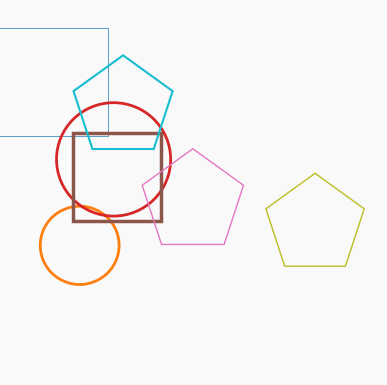[{"shape": "square", "thickness": 0.5, "radius": 0.7, "center": [0.138, 0.786]}, {"shape": "circle", "thickness": 2, "radius": 0.51, "center": [0.206, 0.363]}, {"shape": "circle", "thickness": 2, "radius": 0.74, "center": [0.293, 0.586]}, {"shape": "square", "thickness": 2.5, "radius": 0.57, "center": [0.301, 0.54]}, {"shape": "pentagon", "thickness": 1, "radius": 0.69, "center": [0.498, 0.476]}, {"shape": "pentagon", "thickness": 1, "radius": 0.67, "center": [0.813, 0.416]}, {"shape": "pentagon", "thickness": 1.5, "radius": 0.67, "center": [0.318, 0.722]}]